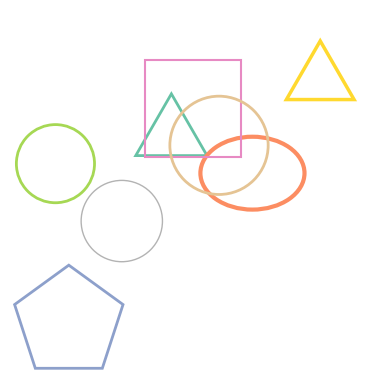[{"shape": "triangle", "thickness": 2, "radius": 0.53, "center": [0.445, 0.649]}, {"shape": "oval", "thickness": 3, "radius": 0.68, "center": [0.656, 0.55]}, {"shape": "pentagon", "thickness": 2, "radius": 0.74, "center": [0.179, 0.163]}, {"shape": "square", "thickness": 1.5, "radius": 0.63, "center": [0.501, 0.718]}, {"shape": "circle", "thickness": 2, "radius": 0.51, "center": [0.144, 0.575]}, {"shape": "triangle", "thickness": 2.5, "radius": 0.51, "center": [0.832, 0.792]}, {"shape": "circle", "thickness": 2, "radius": 0.64, "center": [0.569, 0.623]}, {"shape": "circle", "thickness": 1, "radius": 0.53, "center": [0.316, 0.426]}]